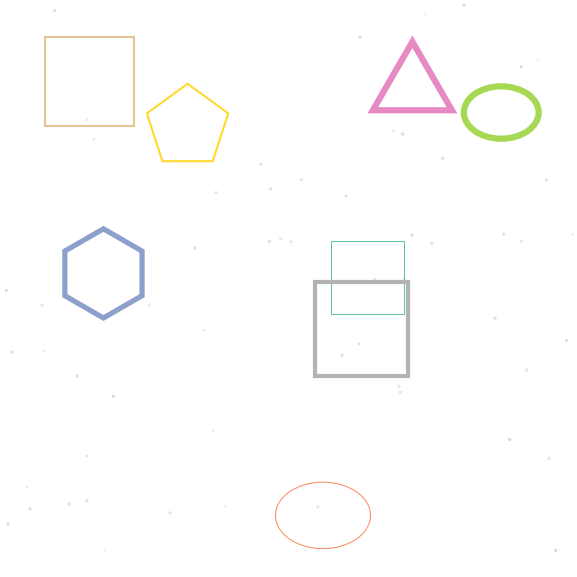[{"shape": "square", "thickness": 0.5, "radius": 0.32, "center": [0.637, 0.518]}, {"shape": "oval", "thickness": 0.5, "radius": 0.41, "center": [0.559, 0.107]}, {"shape": "hexagon", "thickness": 2.5, "radius": 0.39, "center": [0.179, 0.526]}, {"shape": "triangle", "thickness": 3, "radius": 0.4, "center": [0.714, 0.848]}, {"shape": "oval", "thickness": 3, "radius": 0.32, "center": [0.868, 0.804]}, {"shape": "pentagon", "thickness": 1, "radius": 0.37, "center": [0.325, 0.78]}, {"shape": "square", "thickness": 1, "radius": 0.39, "center": [0.155, 0.858]}, {"shape": "square", "thickness": 2, "radius": 0.41, "center": [0.626, 0.429]}]